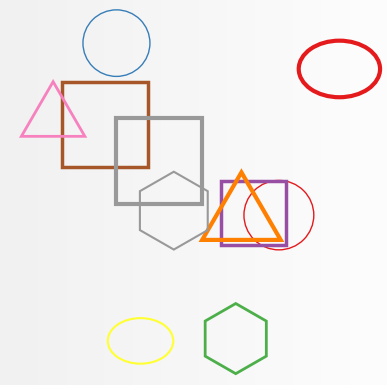[{"shape": "circle", "thickness": 1, "radius": 0.45, "center": [0.72, 0.441]}, {"shape": "oval", "thickness": 3, "radius": 0.52, "center": [0.876, 0.821]}, {"shape": "circle", "thickness": 1, "radius": 0.43, "center": [0.3, 0.888]}, {"shape": "hexagon", "thickness": 2, "radius": 0.46, "center": [0.608, 0.121]}, {"shape": "square", "thickness": 2.5, "radius": 0.42, "center": [0.655, 0.446]}, {"shape": "triangle", "thickness": 3, "radius": 0.58, "center": [0.623, 0.435]}, {"shape": "oval", "thickness": 1.5, "radius": 0.42, "center": [0.363, 0.115]}, {"shape": "square", "thickness": 2.5, "radius": 0.55, "center": [0.27, 0.676]}, {"shape": "triangle", "thickness": 2, "radius": 0.47, "center": [0.137, 0.693]}, {"shape": "square", "thickness": 3, "radius": 0.56, "center": [0.41, 0.583]}, {"shape": "hexagon", "thickness": 1.5, "radius": 0.51, "center": [0.449, 0.453]}]